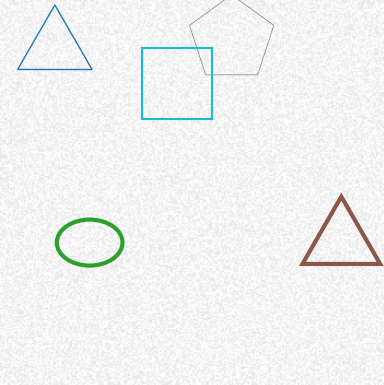[{"shape": "triangle", "thickness": 1, "radius": 0.56, "center": [0.142, 0.875]}, {"shape": "oval", "thickness": 3, "radius": 0.43, "center": [0.233, 0.37]}, {"shape": "triangle", "thickness": 3, "radius": 0.58, "center": [0.887, 0.373]}, {"shape": "pentagon", "thickness": 0.5, "radius": 0.58, "center": [0.602, 0.899]}, {"shape": "square", "thickness": 1.5, "radius": 0.46, "center": [0.46, 0.783]}]